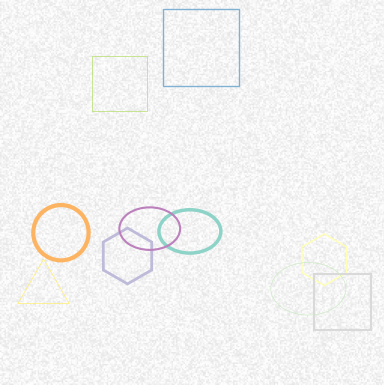[{"shape": "oval", "thickness": 2.5, "radius": 0.4, "center": [0.493, 0.399]}, {"shape": "hexagon", "thickness": 1, "radius": 0.33, "center": [0.842, 0.325]}, {"shape": "hexagon", "thickness": 2, "radius": 0.36, "center": [0.331, 0.335]}, {"shape": "square", "thickness": 1, "radius": 0.5, "center": [0.522, 0.877]}, {"shape": "circle", "thickness": 3, "radius": 0.36, "center": [0.158, 0.396]}, {"shape": "square", "thickness": 0.5, "radius": 0.36, "center": [0.31, 0.784]}, {"shape": "square", "thickness": 1.5, "radius": 0.36, "center": [0.89, 0.216]}, {"shape": "oval", "thickness": 1.5, "radius": 0.39, "center": [0.389, 0.406]}, {"shape": "oval", "thickness": 0.5, "radius": 0.49, "center": [0.801, 0.25]}, {"shape": "triangle", "thickness": 0.5, "radius": 0.39, "center": [0.113, 0.25]}]